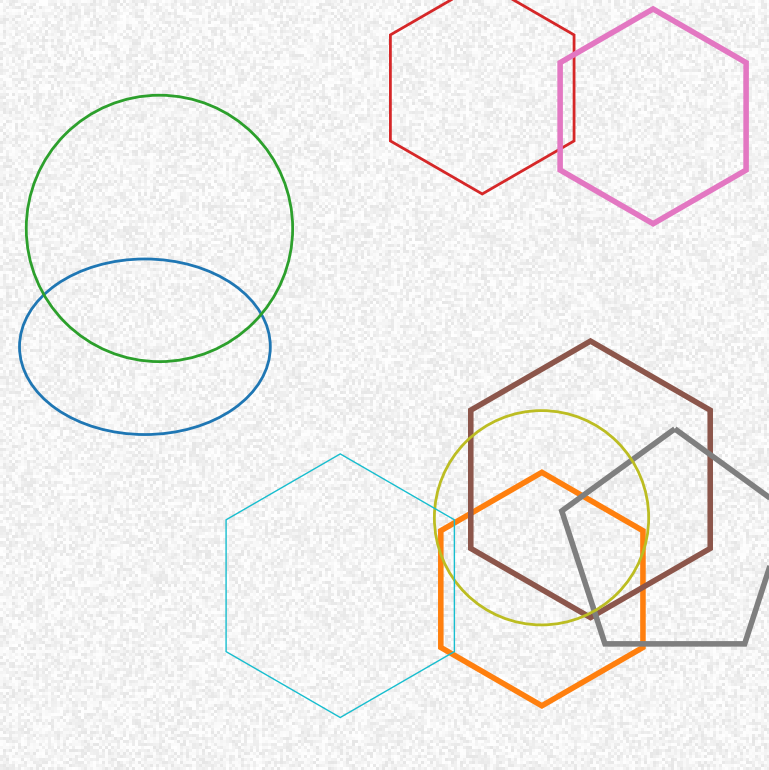[{"shape": "oval", "thickness": 1, "radius": 0.81, "center": [0.188, 0.55]}, {"shape": "hexagon", "thickness": 2, "radius": 0.76, "center": [0.704, 0.235]}, {"shape": "circle", "thickness": 1, "radius": 0.86, "center": [0.207, 0.703]}, {"shape": "hexagon", "thickness": 1, "radius": 0.69, "center": [0.626, 0.886]}, {"shape": "hexagon", "thickness": 2, "radius": 0.9, "center": [0.767, 0.378]}, {"shape": "hexagon", "thickness": 2, "radius": 0.7, "center": [0.848, 0.849]}, {"shape": "pentagon", "thickness": 2, "radius": 0.77, "center": [0.876, 0.289]}, {"shape": "circle", "thickness": 1, "radius": 0.7, "center": [0.703, 0.328]}, {"shape": "hexagon", "thickness": 0.5, "radius": 0.86, "center": [0.442, 0.239]}]